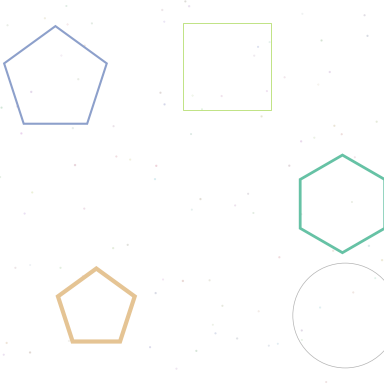[{"shape": "hexagon", "thickness": 2, "radius": 0.63, "center": [0.889, 0.47]}, {"shape": "pentagon", "thickness": 1.5, "radius": 0.7, "center": [0.144, 0.792]}, {"shape": "square", "thickness": 0.5, "radius": 0.57, "center": [0.59, 0.827]}, {"shape": "pentagon", "thickness": 3, "radius": 0.52, "center": [0.25, 0.198]}, {"shape": "circle", "thickness": 0.5, "radius": 0.68, "center": [0.897, 0.18]}]